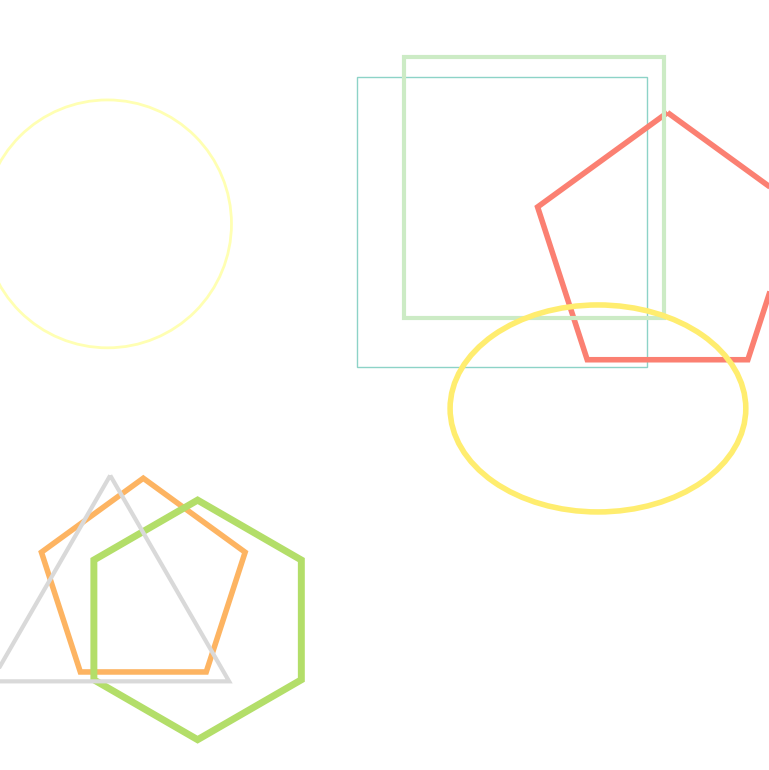[{"shape": "square", "thickness": 0.5, "radius": 0.94, "center": [0.652, 0.712]}, {"shape": "circle", "thickness": 1, "radius": 0.8, "center": [0.14, 0.709]}, {"shape": "pentagon", "thickness": 2, "radius": 0.89, "center": [0.867, 0.676]}, {"shape": "pentagon", "thickness": 2, "radius": 0.7, "center": [0.186, 0.24]}, {"shape": "hexagon", "thickness": 2.5, "radius": 0.78, "center": [0.257, 0.195]}, {"shape": "triangle", "thickness": 1.5, "radius": 0.89, "center": [0.143, 0.204]}, {"shape": "square", "thickness": 1.5, "radius": 0.85, "center": [0.693, 0.757]}, {"shape": "oval", "thickness": 2, "radius": 0.96, "center": [0.777, 0.47]}]